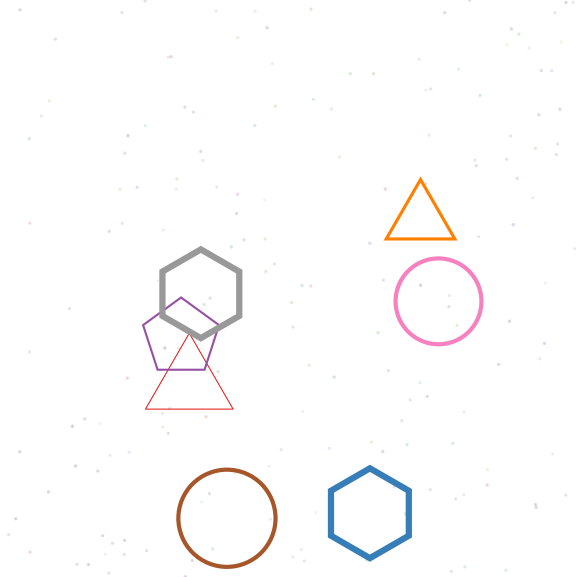[{"shape": "triangle", "thickness": 0.5, "radius": 0.44, "center": [0.328, 0.335]}, {"shape": "hexagon", "thickness": 3, "radius": 0.39, "center": [0.641, 0.11]}, {"shape": "pentagon", "thickness": 1, "radius": 0.35, "center": [0.314, 0.415]}, {"shape": "triangle", "thickness": 1.5, "radius": 0.34, "center": [0.728, 0.62]}, {"shape": "circle", "thickness": 2, "radius": 0.42, "center": [0.393, 0.102]}, {"shape": "circle", "thickness": 2, "radius": 0.37, "center": [0.759, 0.477]}, {"shape": "hexagon", "thickness": 3, "radius": 0.38, "center": [0.348, 0.49]}]